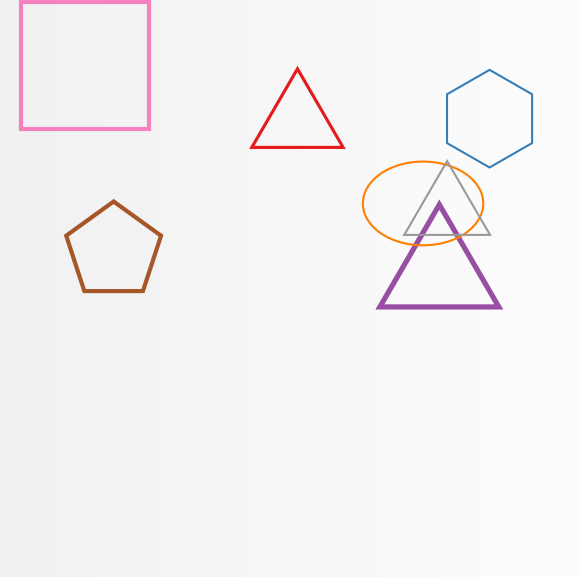[{"shape": "triangle", "thickness": 1.5, "radius": 0.45, "center": [0.512, 0.789]}, {"shape": "hexagon", "thickness": 1, "radius": 0.42, "center": [0.842, 0.794]}, {"shape": "triangle", "thickness": 2.5, "radius": 0.59, "center": [0.756, 0.527]}, {"shape": "oval", "thickness": 1, "radius": 0.52, "center": [0.728, 0.647]}, {"shape": "pentagon", "thickness": 2, "radius": 0.43, "center": [0.196, 0.564]}, {"shape": "square", "thickness": 2, "radius": 0.55, "center": [0.146, 0.886]}, {"shape": "triangle", "thickness": 1, "radius": 0.43, "center": [0.769, 0.635]}]